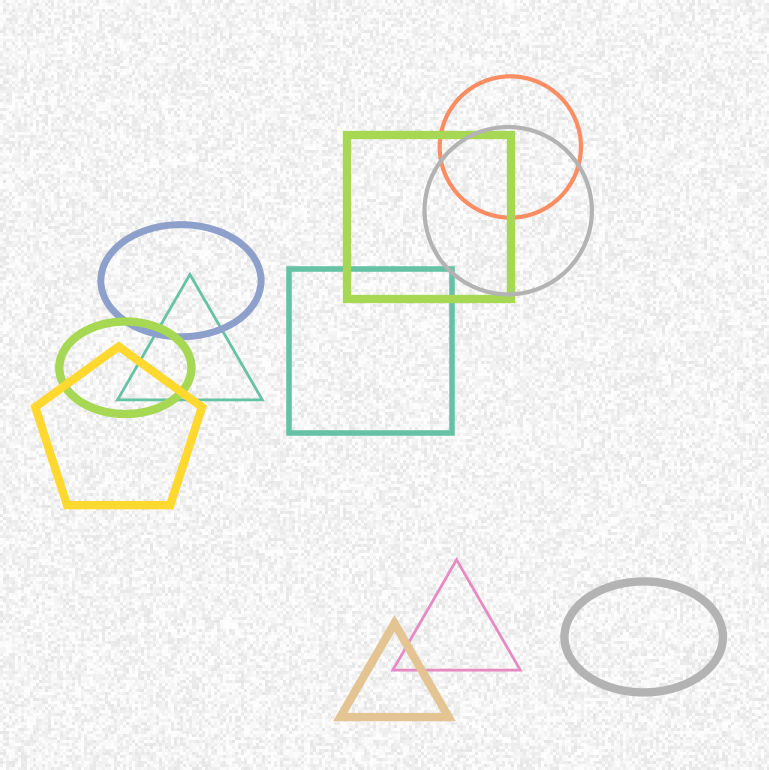[{"shape": "square", "thickness": 2, "radius": 0.53, "center": [0.481, 0.544]}, {"shape": "triangle", "thickness": 1, "radius": 0.54, "center": [0.247, 0.535]}, {"shape": "circle", "thickness": 1.5, "radius": 0.46, "center": [0.663, 0.809]}, {"shape": "oval", "thickness": 2.5, "radius": 0.52, "center": [0.235, 0.635]}, {"shape": "triangle", "thickness": 1, "radius": 0.48, "center": [0.593, 0.177]}, {"shape": "oval", "thickness": 3, "radius": 0.43, "center": [0.163, 0.522]}, {"shape": "square", "thickness": 3, "radius": 0.53, "center": [0.557, 0.718]}, {"shape": "pentagon", "thickness": 3, "radius": 0.57, "center": [0.154, 0.436]}, {"shape": "triangle", "thickness": 3, "radius": 0.41, "center": [0.512, 0.109]}, {"shape": "oval", "thickness": 3, "radius": 0.51, "center": [0.836, 0.173]}, {"shape": "circle", "thickness": 1.5, "radius": 0.54, "center": [0.66, 0.726]}]